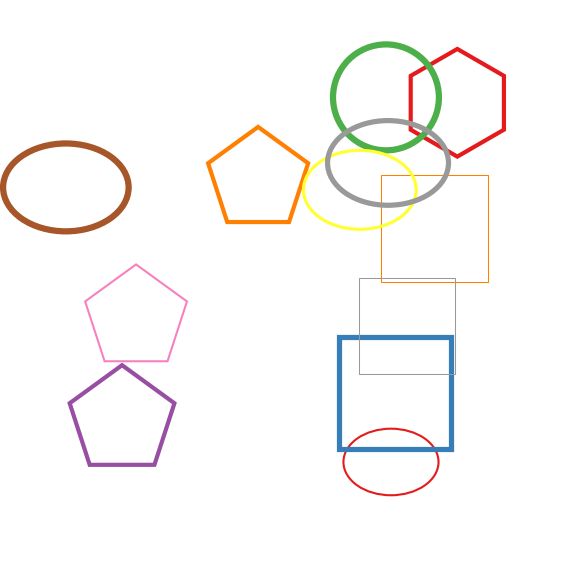[{"shape": "oval", "thickness": 1, "radius": 0.41, "center": [0.677, 0.199]}, {"shape": "hexagon", "thickness": 2, "radius": 0.47, "center": [0.792, 0.821]}, {"shape": "square", "thickness": 2.5, "radius": 0.49, "center": [0.684, 0.319]}, {"shape": "circle", "thickness": 3, "radius": 0.46, "center": [0.668, 0.831]}, {"shape": "pentagon", "thickness": 2, "radius": 0.48, "center": [0.211, 0.271]}, {"shape": "pentagon", "thickness": 2, "radius": 0.46, "center": [0.447, 0.688]}, {"shape": "square", "thickness": 0.5, "radius": 0.46, "center": [0.753, 0.604]}, {"shape": "oval", "thickness": 1.5, "radius": 0.49, "center": [0.623, 0.67]}, {"shape": "oval", "thickness": 3, "radius": 0.54, "center": [0.114, 0.675]}, {"shape": "pentagon", "thickness": 1, "radius": 0.46, "center": [0.236, 0.449]}, {"shape": "oval", "thickness": 2.5, "radius": 0.52, "center": [0.672, 0.717]}, {"shape": "square", "thickness": 0.5, "radius": 0.42, "center": [0.704, 0.434]}]